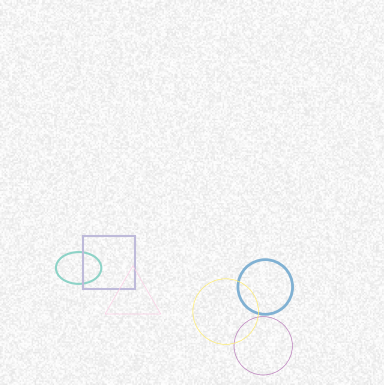[{"shape": "oval", "thickness": 1.5, "radius": 0.29, "center": [0.204, 0.304]}, {"shape": "square", "thickness": 1.5, "radius": 0.34, "center": [0.283, 0.318]}, {"shape": "circle", "thickness": 2, "radius": 0.35, "center": [0.689, 0.255]}, {"shape": "triangle", "thickness": 0.5, "radius": 0.42, "center": [0.345, 0.226]}, {"shape": "circle", "thickness": 0.5, "radius": 0.38, "center": [0.684, 0.102]}, {"shape": "circle", "thickness": 0.5, "radius": 0.43, "center": [0.586, 0.191]}]